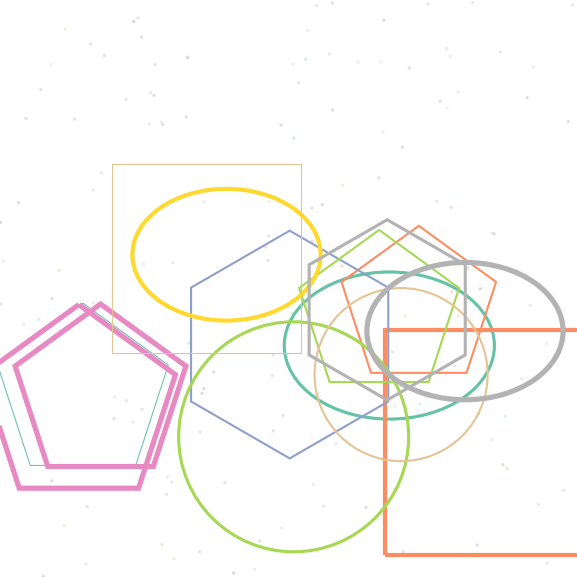[{"shape": "oval", "thickness": 1.5, "radius": 0.91, "center": [0.674, 0.401]}, {"shape": "pentagon", "thickness": 0.5, "radius": 0.78, "center": [0.144, 0.319]}, {"shape": "square", "thickness": 2, "radius": 0.97, "center": [0.86, 0.233]}, {"shape": "pentagon", "thickness": 1, "radius": 0.7, "center": [0.725, 0.467]}, {"shape": "hexagon", "thickness": 1, "radius": 0.99, "center": [0.502, 0.403]}, {"shape": "pentagon", "thickness": 2.5, "radius": 0.78, "center": [0.174, 0.317]}, {"shape": "pentagon", "thickness": 2.5, "radius": 0.88, "center": [0.137, 0.296]}, {"shape": "circle", "thickness": 1.5, "radius": 1.0, "center": [0.508, 0.243]}, {"shape": "pentagon", "thickness": 1, "radius": 0.73, "center": [0.656, 0.455]}, {"shape": "oval", "thickness": 2, "radius": 0.81, "center": [0.392, 0.558]}, {"shape": "circle", "thickness": 1, "radius": 0.75, "center": [0.695, 0.35]}, {"shape": "square", "thickness": 0.5, "radius": 0.82, "center": [0.358, 0.552]}, {"shape": "oval", "thickness": 2.5, "radius": 0.85, "center": [0.805, 0.426]}, {"shape": "hexagon", "thickness": 1.5, "radius": 0.78, "center": [0.67, 0.463]}]